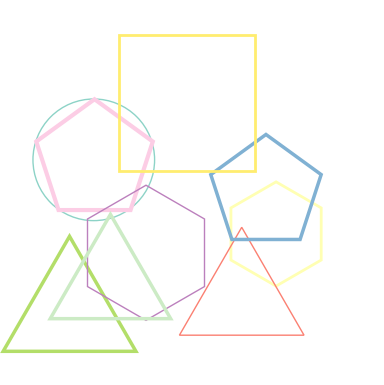[{"shape": "circle", "thickness": 1, "radius": 0.79, "center": [0.244, 0.585]}, {"shape": "hexagon", "thickness": 2, "radius": 0.68, "center": [0.717, 0.392]}, {"shape": "triangle", "thickness": 1, "radius": 0.93, "center": [0.628, 0.223]}, {"shape": "pentagon", "thickness": 2.5, "radius": 0.75, "center": [0.691, 0.5]}, {"shape": "triangle", "thickness": 2.5, "radius": 1.0, "center": [0.181, 0.187]}, {"shape": "pentagon", "thickness": 3, "radius": 0.8, "center": [0.246, 0.583]}, {"shape": "hexagon", "thickness": 1, "radius": 0.88, "center": [0.379, 0.343]}, {"shape": "triangle", "thickness": 2.5, "radius": 0.9, "center": [0.287, 0.263]}, {"shape": "square", "thickness": 2, "radius": 0.89, "center": [0.486, 0.732]}]